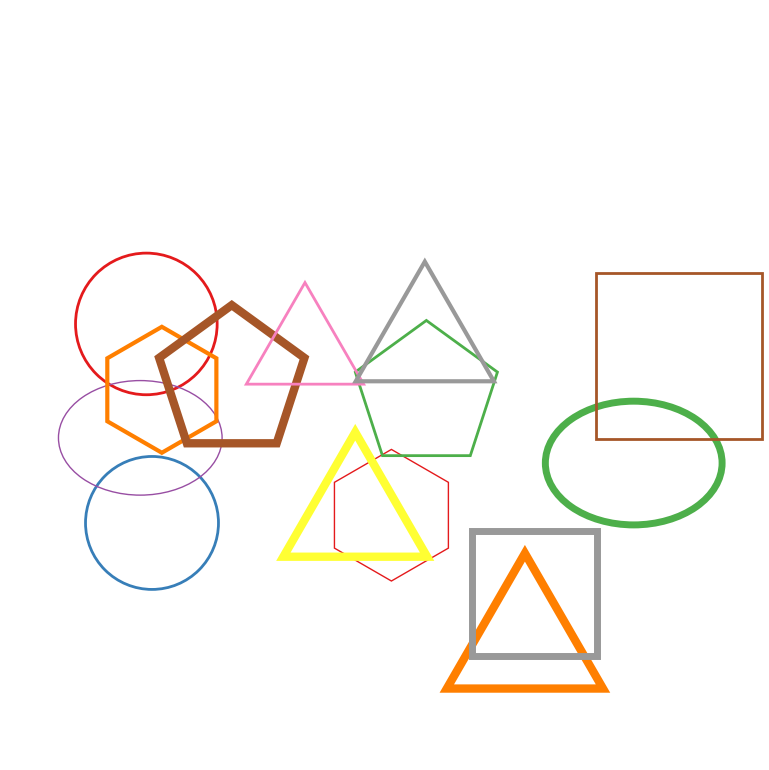[{"shape": "hexagon", "thickness": 0.5, "radius": 0.43, "center": [0.508, 0.331]}, {"shape": "circle", "thickness": 1, "radius": 0.46, "center": [0.19, 0.579]}, {"shape": "circle", "thickness": 1, "radius": 0.43, "center": [0.197, 0.321]}, {"shape": "pentagon", "thickness": 1, "radius": 0.49, "center": [0.554, 0.487]}, {"shape": "oval", "thickness": 2.5, "radius": 0.57, "center": [0.823, 0.399]}, {"shape": "oval", "thickness": 0.5, "radius": 0.53, "center": [0.182, 0.431]}, {"shape": "triangle", "thickness": 3, "radius": 0.59, "center": [0.682, 0.164]}, {"shape": "hexagon", "thickness": 1.5, "radius": 0.41, "center": [0.21, 0.494]}, {"shape": "triangle", "thickness": 3, "radius": 0.54, "center": [0.461, 0.331]}, {"shape": "pentagon", "thickness": 3, "radius": 0.5, "center": [0.301, 0.505]}, {"shape": "square", "thickness": 1, "radius": 0.54, "center": [0.882, 0.538]}, {"shape": "triangle", "thickness": 1, "radius": 0.44, "center": [0.396, 0.545]}, {"shape": "triangle", "thickness": 1.5, "radius": 0.52, "center": [0.552, 0.557]}, {"shape": "square", "thickness": 2.5, "radius": 0.4, "center": [0.694, 0.229]}]